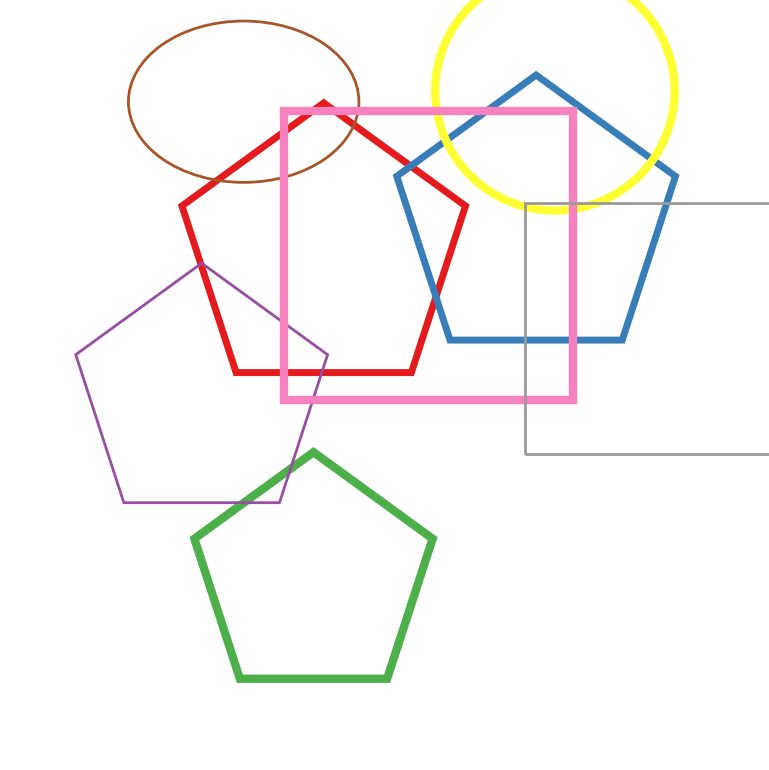[{"shape": "pentagon", "thickness": 2.5, "radius": 0.97, "center": [0.42, 0.673]}, {"shape": "pentagon", "thickness": 2.5, "radius": 0.95, "center": [0.696, 0.712]}, {"shape": "pentagon", "thickness": 3, "radius": 0.81, "center": [0.407, 0.25]}, {"shape": "pentagon", "thickness": 1, "radius": 0.86, "center": [0.262, 0.486]}, {"shape": "circle", "thickness": 3, "radius": 0.78, "center": [0.721, 0.882]}, {"shape": "oval", "thickness": 1, "radius": 0.75, "center": [0.316, 0.868]}, {"shape": "square", "thickness": 3, "radius": 0.94, "center": [0.557, 0.668]}, {"shape": "square", "thickness": 1, "radius": 0.82, "center": [0.845, 0.574]}]